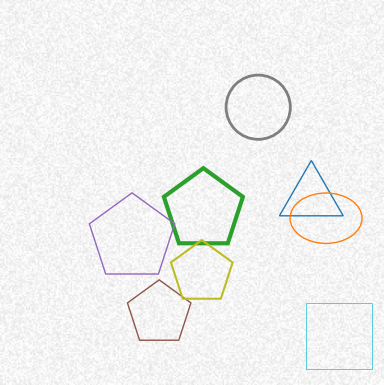[{"shape": "triangle", "thickness": 1, "radius": 0.48, "center": [0.809, 0.487]}, {"shape": "oval", "thickness": 1, "radius": 0.47, "center": [0.847, 0.433]}, {"shape": "pentagon", "thickness": 3, "radius": 0.54, "center": [0.528, 0.455]}, {"shape": "pentagon", "thickness": 1, "radius": 0.58, "center": [0.343, 0.383]}, {"shape": "pentagon", "thickness": 1, "radius": 0.43, "center": [0.413, 0.186]}, {"shape": "circle", "thickness": 2, "radius": 0.42, "center": [0.671, 0.722]}, {"shape": "pentagon", "thickness": 1.5, "radius": 0.42, "center": [0.524, 0.292]}, {"shape": "square", "thickness": 0.5, "radius": 0.43, "center": [0.881, 0.127]}]